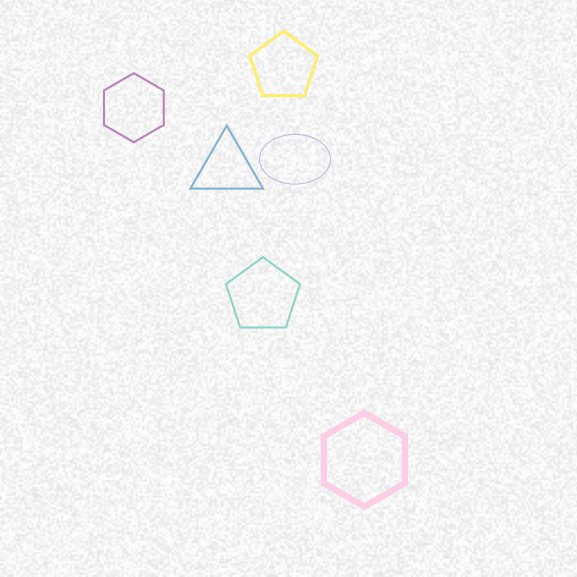[{"shape": "pentagon", "thickness": 1, "radius": 0.34, "center": [0.455, 0.487]}, {"shape": "oval", "thickness": 0.5, "radius": 0.31, "center": [0.511, 0.723]}, {"shape": "triangle", "thickness": 1, "radius": 0.36, "center": [0.393, 0.709]}, {"shape": "hexagon", "thickness": 3, "radius": 0.41, "center": [0.631, 0.203]}, {"shape": "hexagon", "thickness": 1, "radius": 0.3, "center": [0.232, 0.813]}, {"shape": "pentagon", "thickness": 1.5, "radius": 0.31, "center": [0.491, 0.884]}]